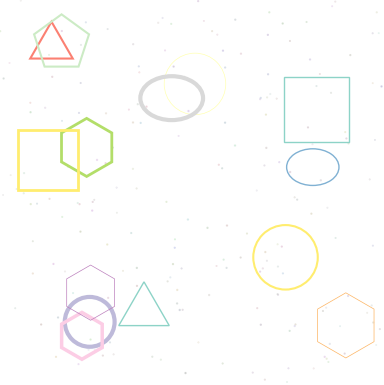[{"shape": "square", "thickness": 1, "radius": 0.42, "center": [0.821, 0.715]}, {"shape": "triangle", "thickness": 1, "radius": 0.38, "center": [0.374, 0.192]}, {"shape": "circle", "thickness": 0.5, "radius": 0.4, "center": [0.506, 0.782]}, {"shape": "circle", "thickness": 3, "radius": 0.32, "center": [0.233, 0.164]}, {"shape": "triangle", "thickness": 1.5, "radius": 0.32, "center": [0.134, 0.88]}, {"shape": "oval", "thickness": 1, "radius": 0.34, "center": [0.812, 0.566]}, {"shape": "hexagon", "thickness": 0.5, "radius": 0.42, "center": [0.898, 0.155]}, {"shape": "hexagon", "thickness": 2, "radius": 0.38, "center": [0.225, 0.617]}, {"shape": "hexagon", "thickness": 2.5, "radius": 0.3, "center": [0.213, 0.128]}, {"shape": "oval", "thickness": 3, "radius": 0.41, "center": [0.446, 0.745]}, {"shape": "hexagon", "thickness": 0.5, "radius": 0.36, "center": [0.235, 0.24]}, {"shape": "pentagon", "thickness": 1.5, "radius": 0.38, "center": [0.16, 0.888]}, {"shape": "circle", "thickness": 1.5, "radius": 0.42, "center": [0.742, 0.332]}, {"shape": "square", "thickness": 2, "radius": 0.39, "center": [0.124, 0.584]}]